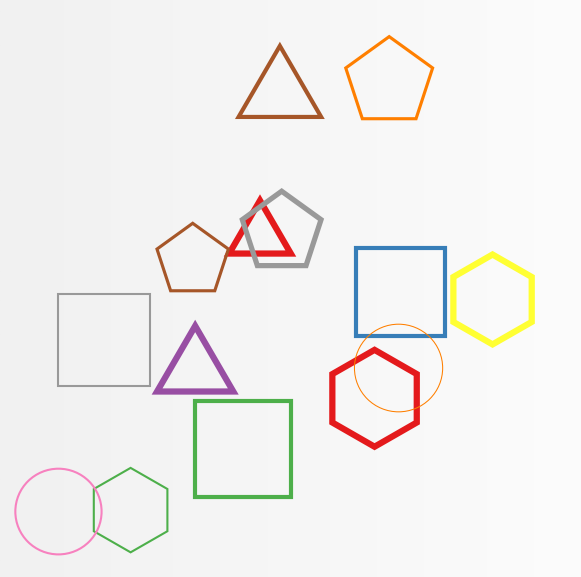[{"shape": "triangle", "thickness": 3, "radius": 0.31, "center": [0.447, 0.591]}, {"shape": "hexagon", "thickness": 3, "radius": 0.42, "center": [0.644, 0.309]}, {"shape": "square", "thickness": 2, "radius": 0.38, "center": [0.689, 0.493]}, {"shape": "square", "thickness": 2, "radius": 0.42, "center": [0.418, 0.221]}, {"shape": "hexagon", "thickness": 1, "radius": 0.37, "center": [0.225, 0.116]}, {"shape": "triangle", "thickness": 3, "radius": 0.38, "center": [0.336, 0.359]}, {"shape": "circle", "thickness": 0.5, "radius": 0.38, "center": [0.686, 0.362]}, {"shape": "pentagon", "thickness": 1.5, "radius": 0.39, "center": [0.67, 0.857]}, {"shape": "hexagon", "thickness": 3, "radius": 0.39, "center": [0.847, 0.481]}, {"shape": "triangle", "thickness": 2, "radius": 0.41, "center": [0.482, 0.838]}, {"shape": "pentagon", "thickness": 1.5, "radius": 0.32, "center": [0.332, 0.548]}, {"shape": "circle", "thickness": 1, "radius": 0.37, "center": [0.101, 0.113]}, {"shape": "pentagon", "thickness": 2.5, "radius": 0.36, "center": [0.485, 0.597]}, {"shape": "square", "thickness": 1, "radius": 0.4, "center": [0.179, 0.41]}]